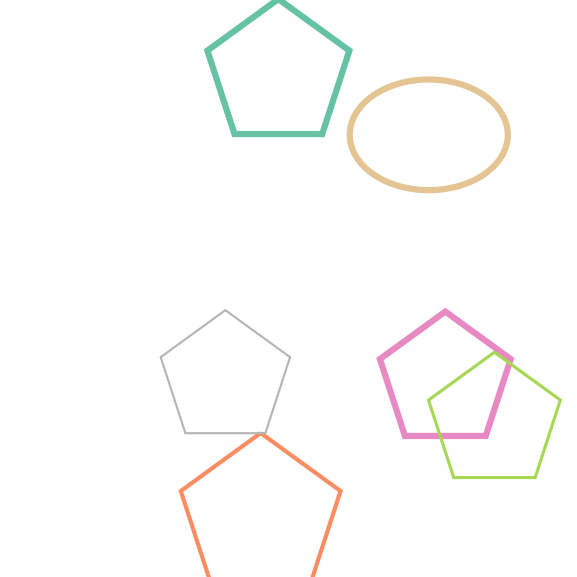[{"shape": "pentagon", "thickness": 3, "radius": 0.65, "center": [0.482, 0.872]}, {"shape": "pentagon", "thickness": 2, "radius": 0.73, "center": [0.451, 0.104]}, {"shape": "pentagon", "thickness": 3, "radius": 0.6, "center": [0.771, 0.341]}, {"shape": "pentagon", "thickness": 1.5, "radius": 0.6, "center": [0.856, 0.269]}, {"shape": "oval", "thickness": 3, "radius": 0.68, "center": [0.742, 0.766]}, {"shape": "pentagon", "thickness": 1, "radius": 0.59, "center": [0.39, 0.344]}]